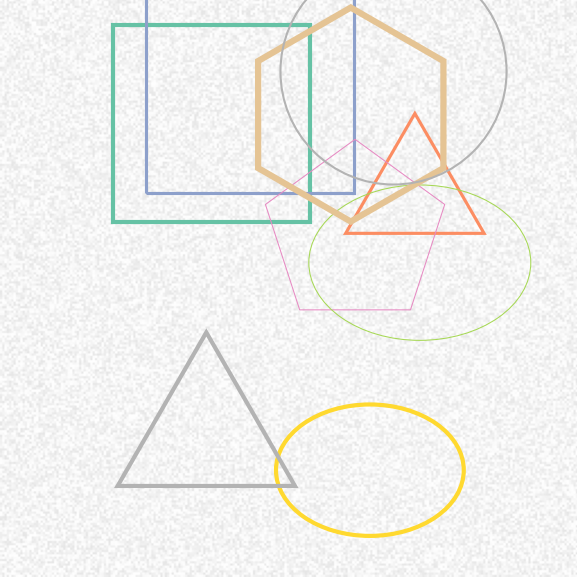[{"shape": "square", "thickness": 2, "radius": 0.85, "center": [0.366, 0.785]}, {"shape": "triangle", "thickness": 1.5, "radius": 0.69, "center": [0.718, 0.664]}, {"shape": "square", "thickness": 1.5, "radius": 0.9, "center": [0.433, 0.846]}, {"shape": "pentagon", "thickness": 0.5, "radius": 0.82, "center": [0.615, 0.595]}, {"shape": "oval", "thickness": 0.5, "radius": 0.96, "center": [0.727, 0.544]}, {"shape": "oval", "thickness": 2, "radius": 0.81, "center": [0.64, 0.185]}, {"shape": "hexagon", "thickness": 3, "radius": 0.93, "center": [0.607, 0.801]}, {"shape": "triangle", "thickness": 2, "radius": 0.89, "center": [0.357, 0.246]}, {"shape": "circle", "thickness": 1, "radius": 0.98, "center": [0.681, 0.875]}]